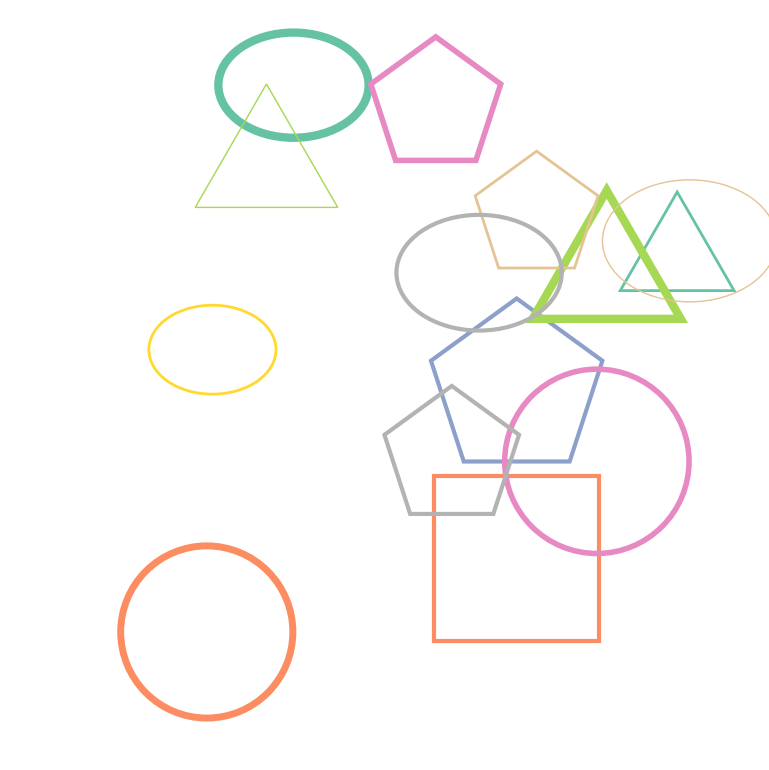[{"shape": "triangle", "thickness": 1, "radius": 0.43, "center": [0.879, 0.665]}, {"shape": "oval", "thickness": 3, "radius": 0.49, "center": [0.381, 0.889]}, {"shape": "circle", "thickness": 2.5, "radius": 0.56, "center": [0.269, 0.179]}, {"shape": "square", "thickness": 1.5, "radius": 0.54, "center": [0.671, 0.274]}, {"shape": "pentagon", "thickness": 1.5, "radius": 0.59, "center": [0.671, 0.495]}, {"shape": "pentagon", "thickness": 2, "radius": 0.44, "center": [0.566, 0.863]}, {"shape": "circle", "thickness": 2, "radius": 0.6, "center": [0.775, 0.401]}, {"shape": "triangle", "thickness": 3, "radius": 0.56, "center": [0.788, 0.641]}, {"shape": "triangle", "thickness": 0.5, "radius": 0.53, "center": [0.346, 0.784]}, {"shape": "oval", "thickness": 1, "radius": 0.41, "center": [0.276, 0.546]}, {"shape": "pentagon", "thickness": 1, "radius": 0.42, "center": [0.697, 0.72]}, {"shape": "oval", "thickness": 0.5, "radius": 0.57, "center": [0.896, 0.687]}, {"shape": "pentagon", "thickness": 1.5, "radius": 0.46, "center": [0.587, 0.407]}, {"shape": "oval", "thickness": 1.5, "radius": 0.54, "center": [0.622, 0.646]}]